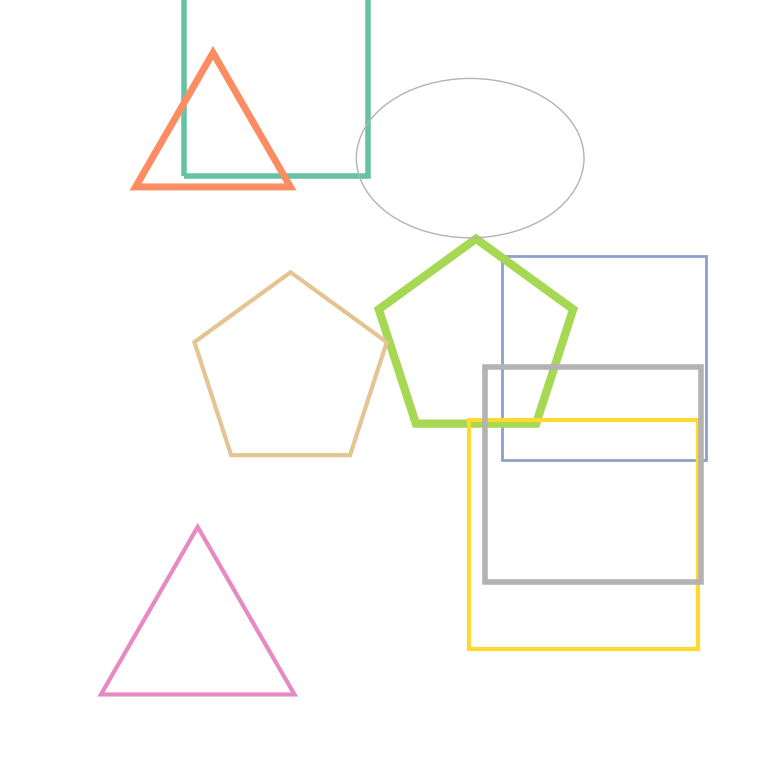[{"shape": "square", "thickness": 2, "radius": 0.6, "center": [0.358, 0.891]}, {"shape": "triangle", "thickness": 2.5, "radius": 0.58, "center": [0.277, 0.815]}, {"shape": "square", "thickness": 1, "radius": 0.66, "center": [0.785, 0.535]}, {"shape": "triangle", "thickness": 1.5, "radius": 0.73, "center": [0.257, 0.171]}, {"shape": "pentagon", "thickness": 3, "radius": 0.66, "center": [0.618, 0.557]}, {"shape": "square", "thickness": 1.5, "radius": 0.74, "center": [0.757, 0.306]}, {"shape": "pentagon", "thickness": 1.5, "radius": 0.66, "center": [0.377, 0.515]}, {"shape": "oval", "thickness": 0.5, "radius": 0.74, "center": [0.611, 0.795]}, {"shape": "square", "thickness": 2, "radius": 0.7, "center": [0.77, 0.384]}]